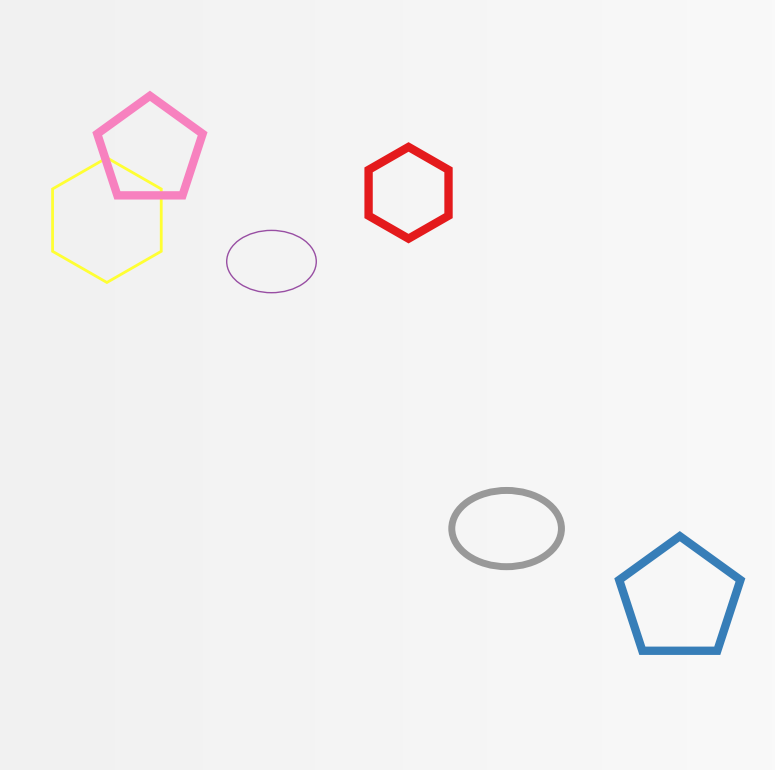[{"shape": "hexagon", "thickness": 3, "radius": 0.3, "center": [0.527, 0.75]}, {"shape": "pentagon", "thickness": 3, "radius": 0.41, "center": [0.877, 0.221]}, {"shape": "oval", "thickness": 0.5, "radius": 0.29, "center": [0.35, 0.66]}, {"shape": "hexagon", "thickness": 1, "radius": 0.4, "center": [0.138, 0.714]}, {"shape": "pentagon", "thickness": 3, "radius": 0.36, "center": [0.193, 0.804]}, {"shape": "oval", "thickness": 2.5, "radius": 0.35, "center": [0.654, 0.314]}]